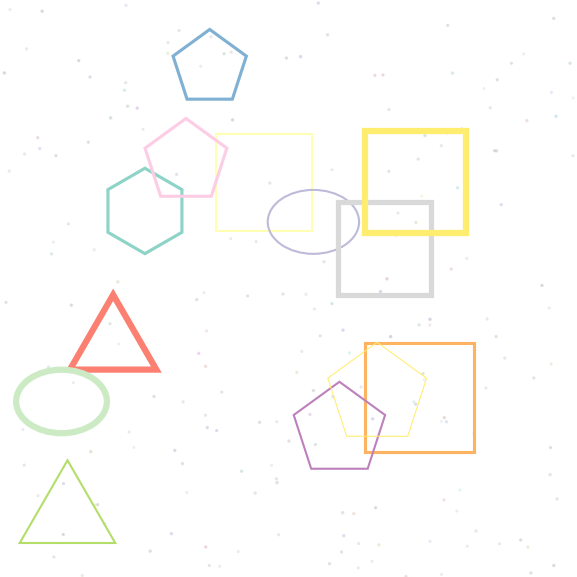[{"shape": "hexagon", "thickness": 1.5, "radius": 0.37, "center": [0.251, 0.634]}, {"shape": "square", "thickness": 1, "radius": 0.42, "center": [0.457, 0.683]}, {"shape": "oval", "thickness": 1, "radius": 0.4, "center": [0.543, 0.615]}, {"shape": "triangle", "thickness": 3, "radius": 0.43, "center": [0.196, 0.402]}, {"shape": "pentagon", "thickness": 1.5, "radius": 0.33, "center": [0.363, 0.881]}, {"shape": "square", "thickness": 1.5, "radius": 0.47, "center": [0.727, 0.311]}, {"shape": "triangle", "thickness": 1, "radius": 0.48, "center": [0.117, 0.107]}, {"shape": "pentagon", "thickness": 1.5, "radius": 0.37, "center": [0.322, 0.72]}, {"shape": "square", "thickness": 2.5, "radius": 0.4, "center": [0.666, 0.569]}, {"shape": "pentagon", "thickness": 1, "radius": 0.42, "center": [0.588, 0.255]}, {"shape": "oval", "thickness": 3, "radius": 0.39, "center": [0.107, 0.304]}, {"shape": "pentagon", "thickness": 0.5, "radius": 0.45, "center": [0.653, 0.316]}, {"shape": "square", "thickness": 3, "radius": 0.44, "center": [0.719, 0.684]}]